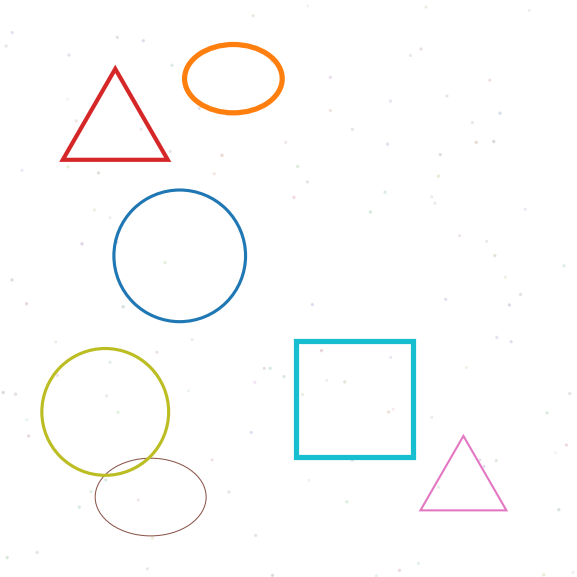[{"shape": "circle", "thickness": 1.5, "radius": 0.57, "center": [0.311, 0.556]}, {"shape": "oval", "thickness": 2.5, "radius": 0.42, "center": [0.404, 0.863]}, {"shape": "triangle", "thickness": 2, "radius": 0.52, "center": [0.2, 0.775]}, {"shape": "oval", "thickness": 0.5, "radius": 0.48, "center": [0.261, 0.138]}, {"shape": "triangle", "thickness": 1, "radius": 0.43, "center": [0.802, 0.158]}, {"shape": "circle", "thickness": 1.5, "radius": 0.55, "center": [0.182, 0.286]}, {"shape": "square", "thickness": 2.5, "radius": 0.51, "center": [0.614, 0.308]}]